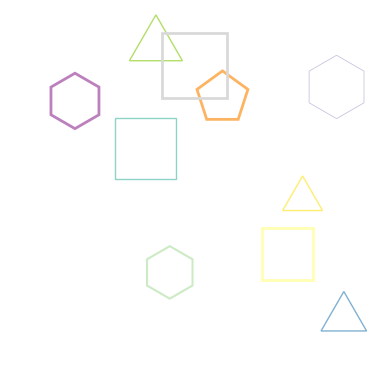[{"shape": "square", "thickness": 1, "radius": 0.39, "center": [0.377, 0.613]}, {"shape": "square", "thickness": 2, "radius": 0.33, "center": [0.747, 0.34]}, {"shape": "hexagon", "thickness": 0.5, "radius": 0.41, "center": [0.874, 0.774]}, {"shape": "triangle", "thickness": 1, "radius": 0.34, "center": [0.893, 0.174]}, {"shape": "pentagon", "thickness": 2, "radius": 0.35, "center": [0.578, 0.746]}, {"shape": "triangle", "thickness": 1, "radius": 0.4, "center": [0.405, 0.882]}, {"shape": "square", "thickness": 2, "radius": 0.42, "center": [0.505, 0.83]}, {"shape": "hexagon", "thickness": 2, "radius": 0.36, "center": [0.195, 0.738]}, {"shape": "hexagon", "thickness": 1.5, "radius": 0.34, "center": [0.441, 0.292]}, {"shape": "triangle", "thickness": 1, "radius": 0.3, "center": [0.786, 0.483]}]